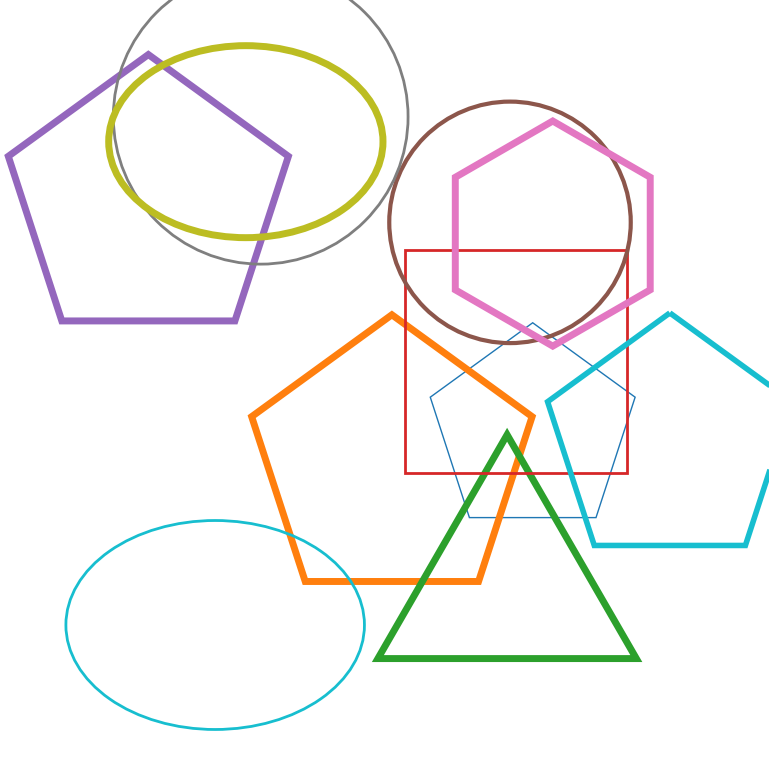[{"shape": "pentagon", "thickness": 0.5, "radius": 0.7, "center": [0.692, 0.441]}, {"shape": "pentagon", "thickness": 2.5, "radius": 0.96, "center": [0.509, 0.4]}, {"shape": "triangle", "thickness": 2.5, "radius": 0.97, "center": [0.659, 0.242]}, {"shape": "square", "thickness": 1, "radius": 0.72, "center": [0.67, 0.531]}, {"shape": "pentagon", "thickness": 2.5, "radius": 0.96, "center": [0.193, 0.738]}, {"shape": "circle", "thickness": 1.5, "radius": 0.78, "center": [0.662, 0.711]}, {"shape": "hexagon", "thickness": 2.5, "radius": 0.73, "center": [0.718, 0.697]}, {"shape": "circle", "thickness": 1, "radius": 0.96, "center": [0.339, 0.848]}, {"shape": "oval", "thickness": 2.5, "radius": 0.89, "center": [0.319, 0.816]}, {"shape": "oval", "thickness": 1, "radius": 0.97, "center": [0.279, 0.188]}, {"shape": "pentagon", "thickness": 2, "radius": 0.83, "center": [0.87, 0.427]}]